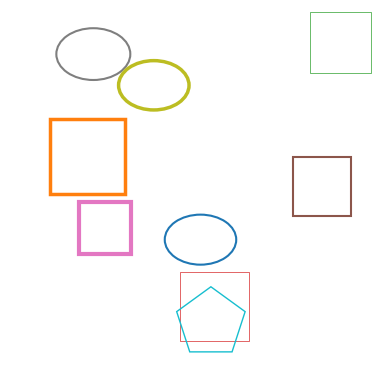[{"shape": "oval", "thickness": 1.5, "radius": 0.46, "center": [0.521, 0.378]}, {"shape": "square", "thickness": 2.5, "radius": 0.49, "center": [0.227, 0.593]}, {"shape": "square", "thickness": 0.5, "radius": 0.4, "center": [0.886, 0.891]}, {"shape": "square", "thickness": 0.5, "radius": 0.45, "center": [0.557, 0.204]}, {"shape": "square", "thickness": 1.5, "radius": 0.38, "center": [0.836, 0.516]}, {"shape": "square", "thickness": 3, "radius": 0.34, "center": [0.273, 0.409]}, {"shape": "oval", "thickness": 1.5, "radius": 0.48, "center": [0.242, 0.859]}, {"shape": "oval", "thickness": 2.5, "radius": 0.46, "center": [0.4, 0.778]}, {"shape": "pentagon", "thickness": 1, "radius": 0.47, "center": [0.548, 0.162]}]